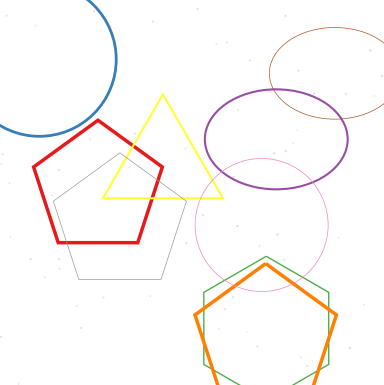[{"shape": "pentagon", "thickness": 2.5, "radius": 0.88, "center": [0.255, 0.512]}, {"shape": "circle", "thickness": 2, "radius": 1.0, "center": [0.102, 0.846]}, {"shape": "hexagon", "thickness": 1, "radius": 0.94, "center": [0.692, 0.147]}, {"shape": "oval", "thickness": 1.5, "radius": 0.93, "center": [0.718, 0.638]}, {"shape": "pentagon", "thickness": 2.5, "radius": 0.97, "center": [0.69, 0.122]}, {"shape": "triangle", "thickness": 1.5, "radius": 0.9, "center": [0.423, 0.575]}, {"shape": "oval", "thickness": 0.5, "radius": 0.85, "center": [0.87, 0.81]}, {"shape": "circle", "thickness": 0.5, "radius": 0.86, "center": [0.68, 0.416]}, {"shape": "pentagon", "thickness": 0.5, "radius": 0.91, "center": [0.311, 0.421]}]